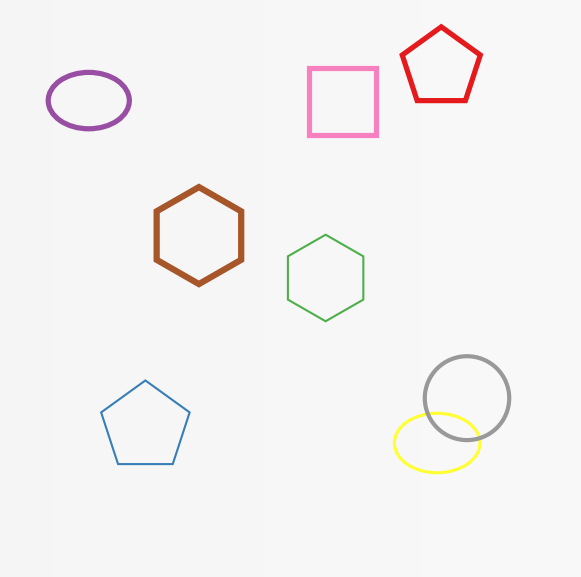[{"shape": "pentagon", "thickness": 2.5, "radius": 0.35, "center": [0.759, 0.882]}, {"shape": "pentagon", "thickness": 1, "radius": 0.4, "center": [0.25, 0.26]}, {"shape": "hexagon", "thickness": 1, "radius": 0.37, "center": [0.56, 0.518]}, {"shape": "oval", "thickness": 2.5, "radius": 0.35, "center": [0.153, 0.825]}, {"shape": "oval", "thickness": 1.5, "radius": 0.37, "center": [0.752, 0.232]}, {"shape": "hexagon", "thickness": 3, "radius": 0.42, "center": [0.342, 0.591]}, {"shape": "square", "thickness": 2.5, "radius": 0.29, "center": [0.589, 0.824]}, {"shape": "circle", "thickness": 2, "radius": 0.36, "center": [0.803, 0.31]}]